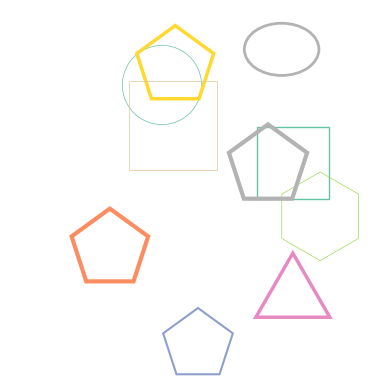[{"shape": "circle", "thickness": 0.5, "radius": 0.51, "center": [0.421, 0.779]}, {"shape": "square", "thickness": 1, "radius": 0.47, "center": [0.761, 0.576]}, {"shape": "pentagon", "thickness": 3, "radius": 0.52, "center": [0.285, 0.354]}, {"shape": "pentagon", "thickness": 1.5, "radius": 0.48, "center": [0.514, 0.105]}, {"shape": "triangle", "thickness": 2.5, "radius": 0.55, "center": [0.761, 0.232]}, {"shape": "hexagon", "thickness": 0.5, "radius": 0.58, "center": [0.832, 0.438]}, {"shape": "pentagon", "thickness": 2.5, "radius": 0.53, "center": [0.455, 0.829]}, {"shape": "square", "thickness": 0.5, "radius": 0.58, "center": [0.45, 0.674]}, {"shape": "pentagon", "thickness": 3, "radius": 0.53, "center": [0.696, 0.57]}, {"shape": "oval", "thickness": 2, "radius": 0.48, "center": [0.731, 0.872]}]